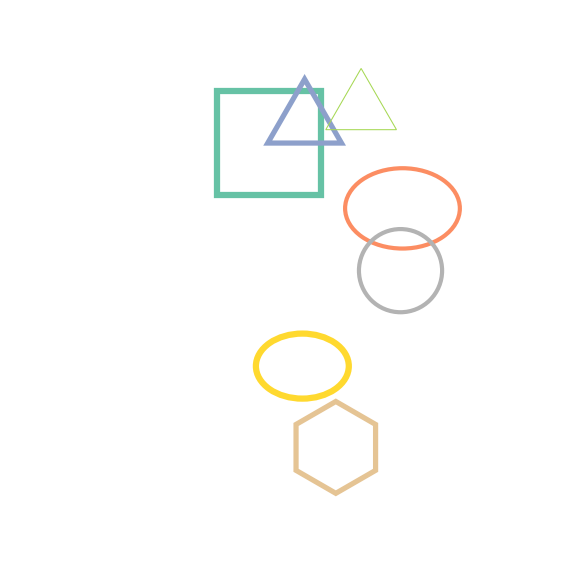[{"shape": "square", "thickness": 3, "radius": 0.45, "center": [0.466, 0.751]}, {"shape": "oval", "thickness": 2, "radius": 0.5, "center": [0.697, 0.638]}, {"shape": "triangle", "thickness": 2.5, "radius": 0.37, "center": [0.527, 0.788]}, {"shape": "triangle", "thickness": 0.5, "radius": 0.35, "center": [0.625, 0.81]}, {"shape": "oval", "thickness": 3, "radius": 0.4, "center": [0.524, 0.365]}, {"shape": "hexagon", "thickness": 2.5, "radius": 0.4, "center": [0.581, 0.224]}, {"shape": "circle", "thickness": 2, "radius": 0.36, "center": [0.694, 0.53]}]